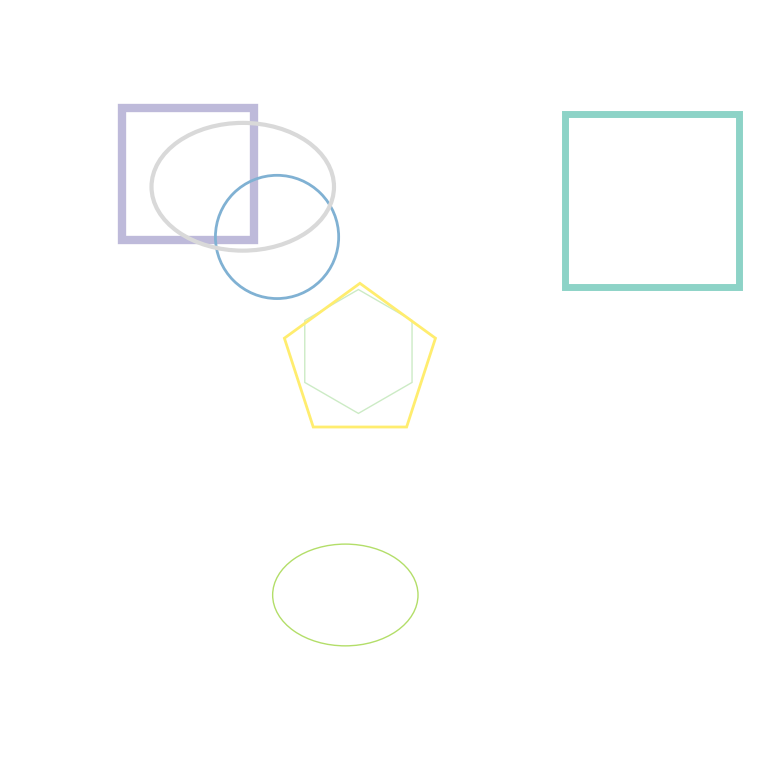[{"shape": "square", "thickness": 2.5, "radius": 0.56, "center": [0.847, 0.739]}, {"shape": "square", "thickness": 3, "radius": 0.43, "center": [0.244, 0.774]}, {"shape": "circle", "thickness": 1, "radius": 0.4, "center": [0.36, 0.692]}, {"shape": "oval", "thickness": 0.5, "radius": 0.47, "center": [0.448, 0.227]}, {"shape": "oval", "thickness": 1.5, "radius": 0.59, "center": [0.315, 0.757]}, {"shape": "hexagon", "thickness": 0.5, "radius": 0.4, "center": [0.465, 0.544]}, {"shape": "pentagon", "thickness": 1, "radius": 0.52, "center": [0.467, 0.529]}]